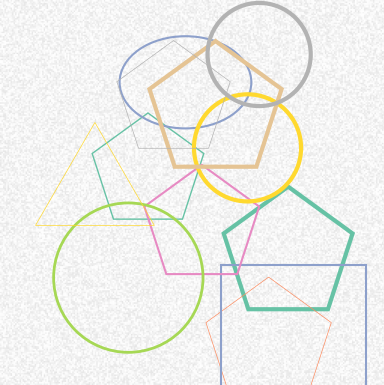[{"shape": "pentagon", "thickness": 1, "radius": 0.76, "center": [0.384, 0.554]}, {"shape": "pentagon", "thickness": 3, "radius": 0.88, "center": [0.748, 0.339]}, {"shape": "pentagon", "thickness": 0.5, "radius": 0.86, "center": [0.698, 0.109]}, {"shape": "square", "thickness": 1.5, "radius": 0.94, "center": [0.762, 0.123]}, {"shape": "oval", "thickness": 1.5, "radius": 0.86, "center": [0.482, 0.786]}, {"shape": "pentagon", "thickness": 1.5, "radius": 0.78, "center": [0.524, 0.415]}, {"shape": "circle", "thickness": 2, "radius": 0.97, "center": [0.333, 0.279]}, {"shape": "circle", "thickness": 3, "radius": 0.7, "center": [0.643, 0.616]}, {"shape": "triangle", "thickness": 0.5, "radius": 0.89, "center": [0.247, 0.504]}, {"shape": "pentagon", "thickness": 3, "radius": 0.9, "center": [0.56, 0.713]}, {"shape": "pentagon", "thickness": 0.5, "radius": 0.77, "center": [0.451, 0.74]}, {"shape": "circle", "thickness": 3, "radius": 0.67, "center": [0.673, 0.858]}]